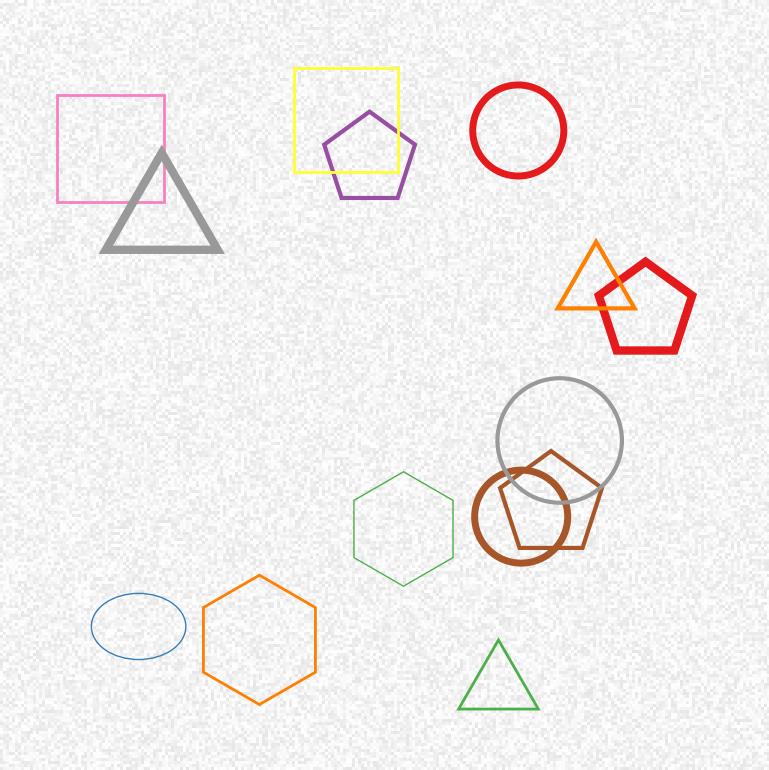[{"shape": "pentagon", "thickness": 3, "radius": 0.32, "center": [0.838, 0.596]}, {"shape": "circle", "thickness": 2.5, "radius": 0.3, "center": [0.673, 0.831]}, {"shape": "oval", "thickness": 0.5, "radius": 0.31, "center": [0.18, 0.186]}, {"shape": "triangle", "thickness": 1, "radius": 0.3, "center": [0.647, 0.109]}, {"shape": "hexagon", "thickness": 0.5, "radius": 0.37, "center": [0.524, 0.313]}, {"shape": "pentagon", "thickness": 1.5, "radius": 0.31, "center": [0.48, 0.793]}, {"shape": "hexagon", "thickness": 1, "radius": 0.42, "center": [0.337, 0.169]}, {"shape": "triangle", "thickness": 1.5, "radius": 0.29, "center": [0.774, 0.628]}, {"shape": "square", "thickness": 1, "radius": 0.34, "center": [0.45, 0.844]}, {"shape": "pentagon", "thickness": 1.5, "radius": 0.35, "center": [0.716, 0.345]}, {"shape": "circle", "thickness": 2.5, "radius": 0.3, "center": [0.677, 0.329]}, {"shape": "square", "thickness": 1, "radius": 0.35, "center": [0.143, 0.808]}, {"shape": "circle", "thickness": 1.5, "radius": 0.4, "center": [0.727, 0.428]}, {"shape": "triangle", "thickness": 3, "radius": 0.42, "center": [0.21, 0.718]}]